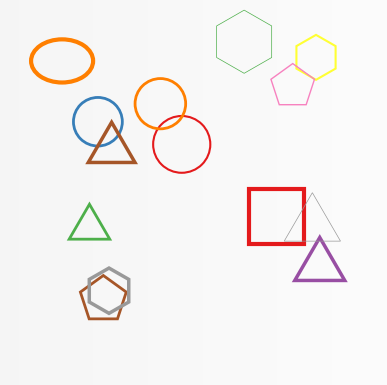[{"shape": "circle", "thickness": 1.5, "radius": 0.37, "center": [0.469, 0.625]}, {"shape": "square", "thickness": 3, "radius": 0.36, "center": [0.714, 0.436]}, {"shape": "circle", "thickness": 2, "radius": 0.32, "center": [0.253, 0.684]}, {"shape": "hexagon", "thickness": 0.5, "radius": 0.41, "center": [0.63, 0.892]}, {"shape": "triangle", "thickness": 2, "radius": 0.3, "center": [0.231, 0.409]}, {"shape": "triangle", "thickness": 2.5, "radius": 0.37, "center": [0.825, 0.309]}, {"shape": "circle", "thickness": 2, "radius": 0.33, "center": [0.414, 0.731]}, {"shape": "oval", "thickness": 3, "radius": 0.4, "center": [0.16, 0.842]}, {"shape": "hexagon", "thickness": 1.5, "radius": 0.29, "center": [0.816, 0.851]}, {"shape": "triangle", "thickness": 2.5, "radius": 0.35, "center": [0.288, 0.613]}, {"shape": "pentagon", "thickness": 2, "radius": 0.31, "center": [0.267, 0.222]}, {"shape": "pentagon", "thickness": 1, "radius": 0.3, "center": [0.755, 0.776]}, {"shape": "triangle", "thickness": 0.5, "radius": 0.42, "center": [0.806, 0.416]}, {"shape": "hexagon", "thickness": 2.5, "radius": 0.29, "center": [0.281, 0.245]}]